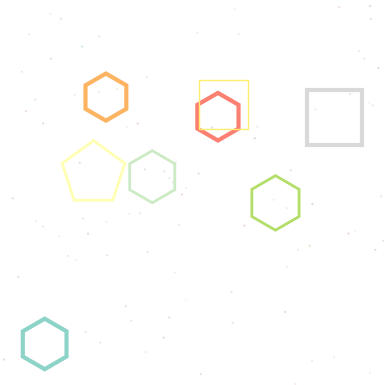[{"shape": "hexagon", "thickness": 3, "radius": 0.33, "center": [0.116, 0.107]}, {"shape": "pentagon", "thickness": 2, "radius": 0.43, "center": [0.243, 0.549]}, {"shape": "hexagon", "thickness": 3, "radius": 0.31, "center": [0.566, 0.697]}, {"shape": "hexagon", "thickness": 3, "radius": 0.31, "center": [0.275, 0.748]}, {"shape": "hexagon", "thickness": 2, "radius": 0.35, "center": [0.716, 0.473]}, {"shape": "square", "thickness": 3, "radius": 0.35, "center": [0.868, 0.695]}, {"shape": "hexagon", "thickness": 2, "radius": 0.34, "center": [0.395, 0.541]}, {"shape": "square", "thickness": 1, "radius": 0.32, "center": [0.58, 0.729]}]